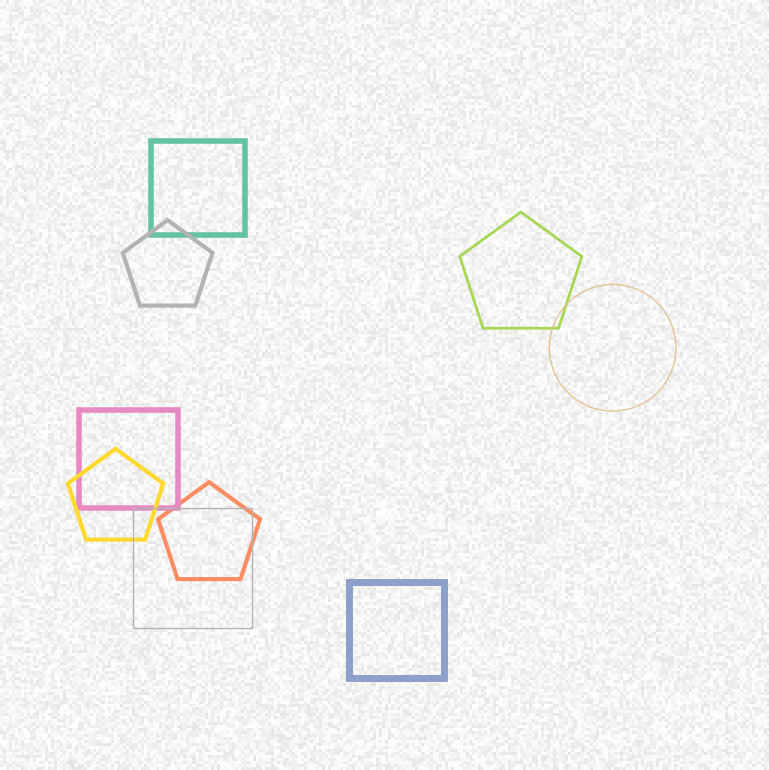[{"shape": "square", "thickness": 2, "radius": 0.31, "center": [0.257, 0.755]}, {"shape": "pentagon", "thickness": 1.5, "radius": 0.35, "center": [0.271, 0.304]}, {"shape": "square", "thickness": 2.5, "radius": 0.31, "center": [0.515, 0.182]}, {"shape": "square", "thickness": 2, "radius": 0.32, "center": [0.167, 0.404]}, {"shape": "pentagon", "thickness": 1, "radius": 0.42, "center": [0.676, 0.641]}, {"shape": "pentagon", "thickness": 1.5, "radius": 0.33, "center": [0.15, 0.352]}, {"shape": "circle", "thickness": 0.5, "radius": 0.41, "center": [0.796, 0.548]}, {"shape": "square", "thickness": 0.5, "radius": 0.39, "center": [0.25, 0.262]}, {"shape": "pentagon", "thickness": 1.5, "radius": 0.31, "center": [0.218, 0.653]}]